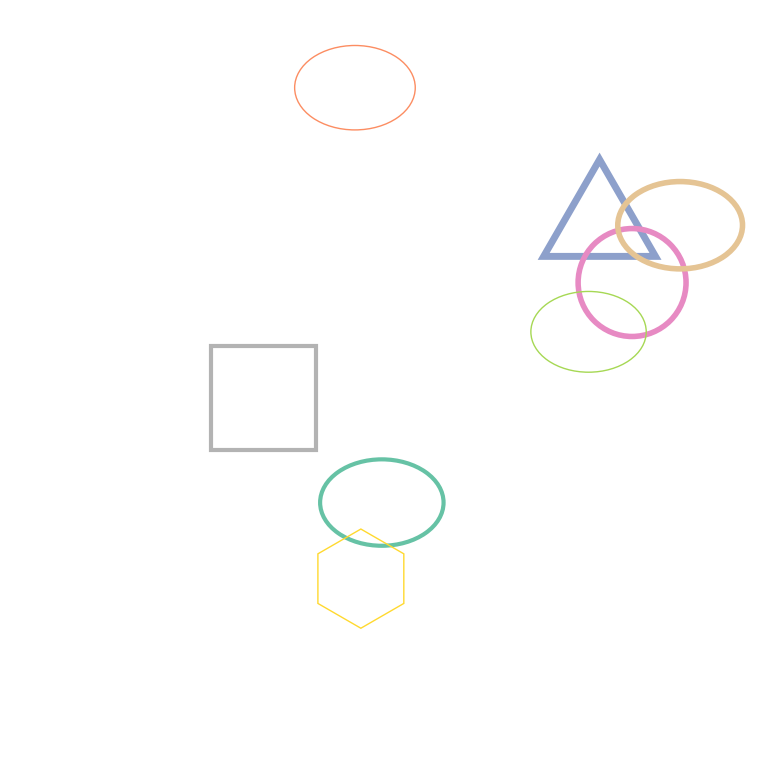[{"shape": "oval", "thickness": 1.5, "radius": 0.4, "center": [0.496, 0.347]}, {"shape": "oval", "thickness": 0.5, "radius": 0.39, "center": [0.461, 0.886]}, {"shape": "triangle", "thickness": 2.5, "radius": 0.42, "center": [0.779, 0.709]}, {"shape": "circle", "thickness": 2, "radius": 0.35, "center": [0.821, 0.633]}, {"shape": "oval", "thickness": 0.5, "radius": 0.37, "center": [0.764, 0.569]}, {"shape": "hexagon", "thickness": 0.5, "radius": 0.32, "center": [0.469, 0.249]}, {"shape": "oval", "thickness": 2, "radius": 0.41, "center": [0.883, 0.708]}, {"shape": "square", "thickness": 1.5, "radius": 0.34, "center": [0.342, 0.483]}]